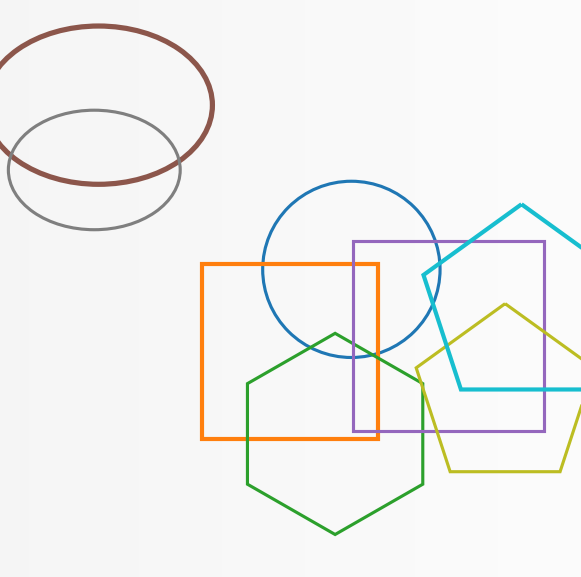[{"shape": "circle", "thickness": 1.5, "radius": 0.76, "center": [0.605, 0.533]}, {"shape": "square", "thickness": 2, "radius": 0.76, "center": [0.498, 0.391]}, {"shape": "hexagon", "thickness": 1.5, "radius": 0.87, "center": [0.577, 0.248]}, {"shape": "square", "thickness": 1.5, "radius": 0.82, "center": [0.772, 0.418]}, {"shape": "oval", "thickness": 2.5, "radius": 0.98, "center": [0.17, 0.817]}, {"shape": "oval", "thickness": 1.5, "radius": 0.74, "center": [0.162, 0.705]}, {"shape": "pentagon", "thickness": 1.5, "radius": 0.8, "center": [0.869, 0.312]}, {"shape": "pentagon", "thickness": 2, "radius": 0.89, "center": [0.897, 0.468]}]